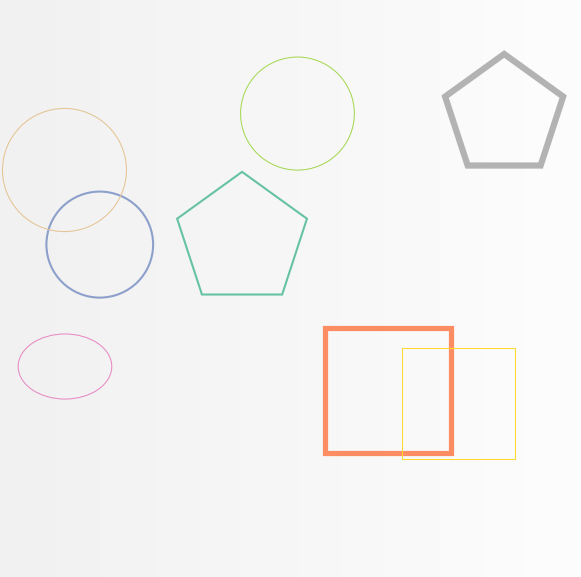[{"shape": "pentagon", "thickness": 1, "radius": 0.59, "center": [0.416, 0.584]}, {"shape": "square", "thickness": 2.5, "radius": 0.54, "center": [0.667, 0.323]}, {"shape": "circle", "thickness": 1, "radius": 0.46, "center": [0.172, 0.576]}, {"shape": "oval", "thickness": 0.5, "radius": 0.4, "center": [0.112, 0.364]}, {"shape": "circle", "thickness": 0.5, "radius": 0.49, "center": [0.512, 0.802]}, {"shape": "square", "thickness": 0.5, "radius": 0.48, "center": [0.789, 0.3]}, {"shape": "circle", "thickness": 0.5, "radius": 0.53, "center": [0.111, 0.705]}, {"shape": "pentagon", "thickness": 3, "radius": 0.53, "center": [0.867, 0.799]}]